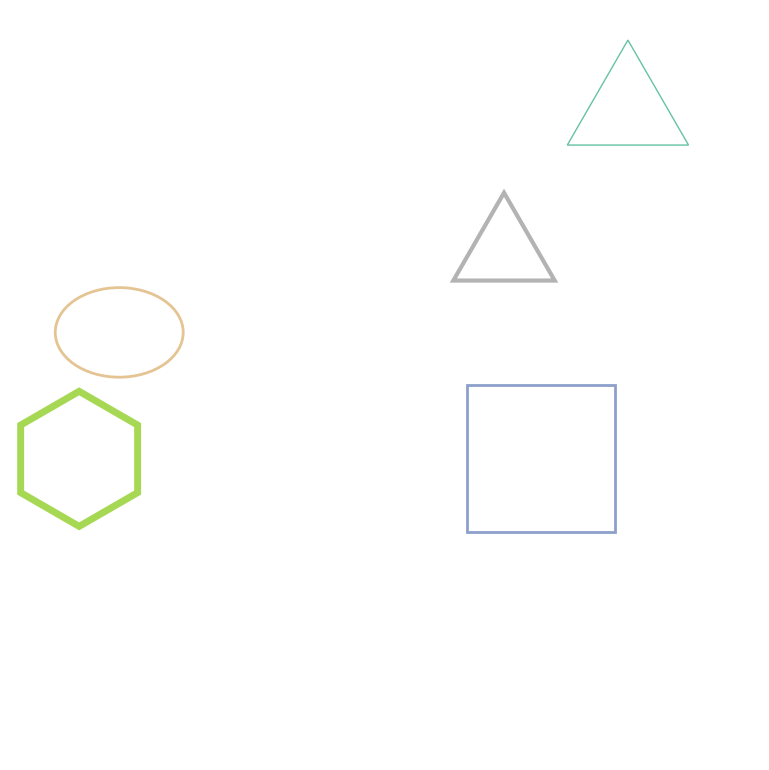[{"shape": "triangle", "thickness": 0.5, "radius": 0.45, "center": [0.815, 0.857]}, {"shape": "square", "thickness": 1, "radius": 0.48, "center": [0.703, 0.405]}, {"shape": "hexagon", "thickness": 2.5, "radius": 0.44, "center": [0.103, 0.404]}, {"shape": "oval", "thickness": 1, "radius": 0.42, "center": [0.155, 0.568]}, {"shape": "triangle", "thickness": 1.5, "radius": 0.38, "center": [0.655, 0.674]}]